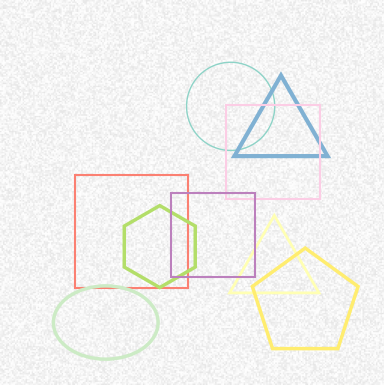[{"shape": "circle", "thickness": 1, "radius": 0.57, "center": [0.599, 0.724]}, {"shape": "triangle", "thickness": 2, "radius": 0.67, "center": [0.713, 0.306]}, {"shape": "square", "thickness": 1.5, "radius": 0.74, "center": [0.342, 0.399]}, {"shape": "triangle", "thickness": 3, "radius": 0.7, "center": [0.73, 0.664]}, {"shape": "hexagon", "thickness": 2.5, "radius": 0.53, "center": [0.415, 0.36]}, {"shape": "square", "thickness": 1.5, "radius": 0.61, "center": [0.709, 0.605]}, {"shape": "square", "thickness": 1.5, "radius": 0.54, "center": [0.553, 0.389]}, {"shape": "oval", "thickness": 2.5, "radius": 0.68, "center": [0.275, 0.162]}, {"shape": "pentagon", "thickness": 2.5, "radius": 0.72, "center": [0.793, 0.211]}]